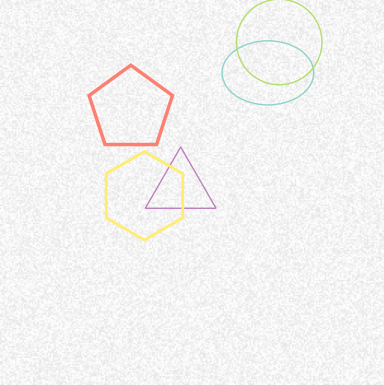[{"shape": "oval", "thickness": 1, "radius": 0.6, "center": [0.696, 0.811]}, {"shape": "pentagon", "thickness": 2.5, "radius": 0.57, "center": [0.34, 0.717]}, {"shape": "circle", "thickness": 1, "radius": 0.55, "center": [0.725, 0.891]}, {"shape": "triangle", "thickness": 1, "radius": 0.53, "center": [0.469, 0.512]}, {"shape": "hexagon", "thickness": 2, "radius": 0.57, "center": [0.375, 0.492]}]